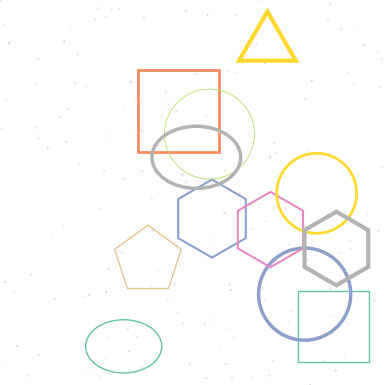[{"shape": "oval", "thickness": 1, "radius": 0.49, "center": [0.321, 0.1]}, {"shape": "square", "thickness": 1, "radius": 0.46, "center": [0.866, 0.152]}, {"shape": "square", "thickness": 2, "radius": 0.53, "center": [0.463, 0.712]}, {"shape": "hexagon", "thickness": 1.5, "radius": 0.51, "center": [0.551, 0.432]}, {"shape": "circle", "thickness": 2.5, "radius": 0.6, "center": [0.791, 0.236]}, {"shape": "hexagon", "thickness": 1.5, "radius": 0.49, "center": [0.702, 0.404]}, {"shape": "circle", "thickness": 0.5, "radius": 0.58, "center": [0.544, 0.652]}, {"shape": "circle", "thickness": 2, "radius": 0.52, "center": [0.822, 0.498]}, {"shape": "triangle", "thickness": 3, "radius": 0.43, "center": [0.695, 0.885]}, {"shape": "pentagon", "thickness": 1, "radius": 0.45, "center": [0.384, 0.324]}, {"shape": "oval", "thickness": 2.5, "radius": 0.58, "center": [0.51, 0.591]}, {"shape": "hexagon", "thickness": 3, "radius": 0.48, "center": [0.874, 0.355]}]